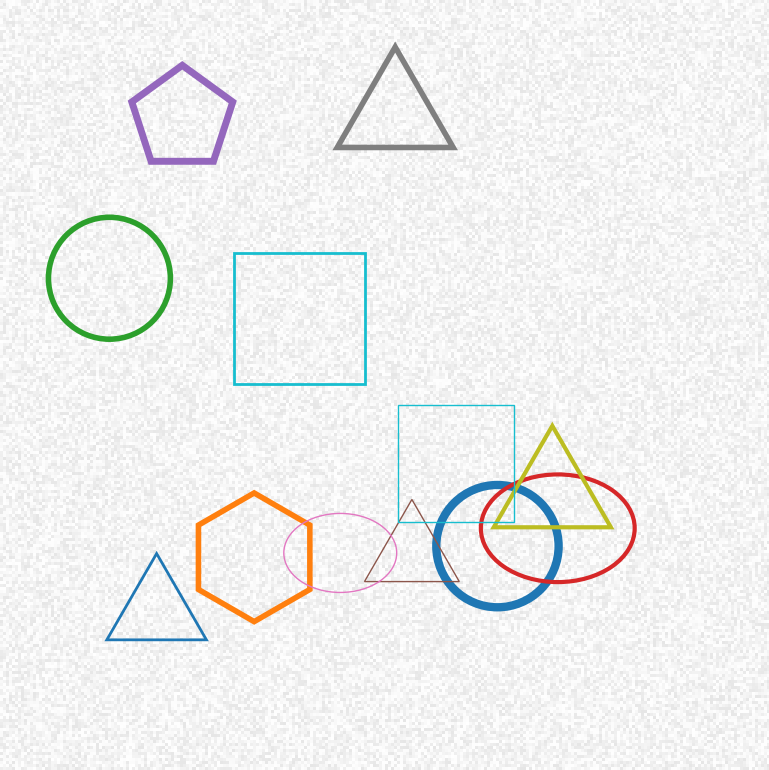[{"shape": "circle", "thickness": 3, "radius": 0.4, "center": [0.646, 0.291]}, {"shape": "triangle", "thickness": 1, "radius": 0.37, "center": [0.203, 0.206]}, {"shape": "hexagon", "thickness": 2, "radius": 0.42, "center": [0.33, 0.276]}, {"shape": "circle", "thickness": 2, "radius": 0.4, "center": [0.142, 0.639]}, {"shape": "oval", "thickness": 1.5, "radius": 0.5, "center": [0.724, 0.314]}, {"shape": "pentagon", "thickness": 2.5, "radius": 0.34, "center": [0.237, 0.846]}, {"shape": "triangle", "thickness": 0.5, "radius": 0.36, "center": [0.535, 0.28]}, {"shape": "oval", "thickness": 0.5, "radius": 0.37, "center": [0.442, 0.282]}, {"shape": "triangle", "thickness": 2, "radius": 0.43, "center": [0.513, 0.852]}, {"shape": "triangle", "thickness": 1.5, "radius": 0.44, "center": [0.717, 0.359]}, {"shape": "square", "thickness": 1, "radius": 0.42, "center": [0.389, 0.586]}, {"shape": "square", "thickness": 0.5, "radius": 0.38, "center": [0.593, 0.398]}]